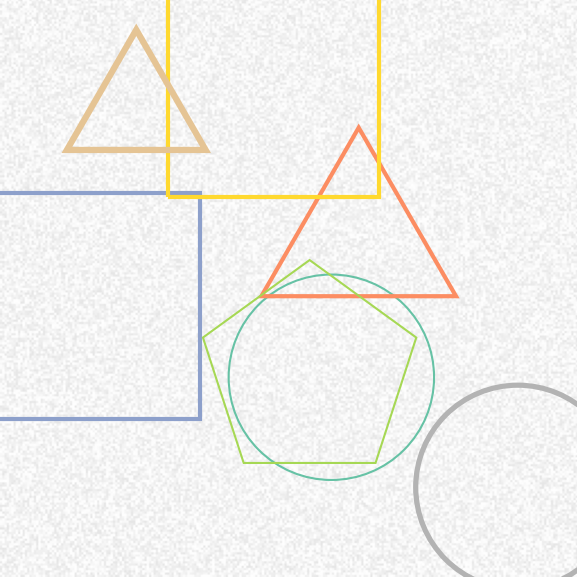[{"shape": "circle", "thickness": 1, "radius": 0.89, "center": [0.574, 0.346]}, {"shape": "triangle", "thickness": 2, "radius": 0.97, "center": [0.621, 0.584]}, {"shape": "square", "thickness": 2, "radius": 0.98, "center": [0.151, 0.469]}, {"shape": "pentagon", "thickness": 1, "radius": 0.97, "center": [0.536, 0.355]}, {"shape": "square", "thickness": 2, "radius": 0.91, "center": [0.473, 0.839]}, {"shape": "triangle", "thickness": 3, "radius": 0.69, "center": [0.236, 0.809]}, {"shape": "circle", "thickness": 2.5, "radius": 0.88, "center": [0.897, 0.155]}]